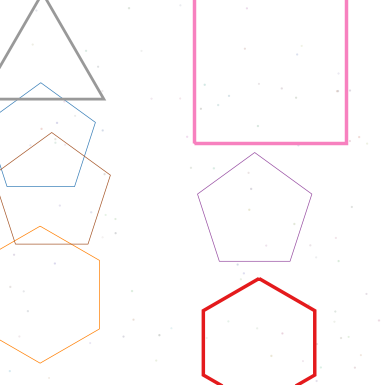[{"shape": "hexagon", "thickness": 2.5, "radius": 0.84, "center": [0.673, 0.109]}, {"shape": "pentagon", "thickness": 0.5, "radius": 0.75, "center": [0.106, 0.636]}, {"shape": "pentagon", "thickness": 0.5, "radius": 0.78, "center": [0.662, 0.448]}, {"shape": "hexagon", "thickness": 0.5, "radius": 0.89, "center": [0.104, 0.235]}, {"shape": "pentagon", "thickness": 0.5, "radius": 0.8, "center": [0.134, 0.496]}, {"shape": "square", "thickness": 2.5, "radius": 0.99, "center": [0.701, 0.826]}, {"shape": "triangle", "thickness": 2, "radius": 0.92, "center": [0.11, 0.835]}]